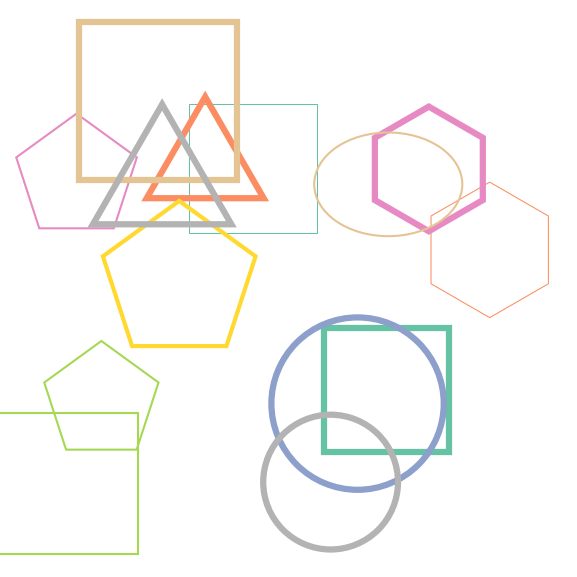[{"shape": "square", "thickness": 0.5, "radius": 0.56, "center": [0.438, 0.707]}, {"shape": "square", "thickness": 3, "radius": 0.54, "center": [0.669, 0.324]}, {"shape": "hexagon", "thickness": 0.5, "radius": 0.59, "center": [0.848, 0.566]}, {"shape": "triangle", "thickness": 3, "radius": 0.58, "center": [0.355, 0.714]}, {"shape": "circle", "thickness": 3, "radius": 0.75, "center": [0.619, 0.3]}, {"shape": "hexagon", "thickness": 3, "radius": 0.54, "center": [0.743, 0.707]}, {"shape": "pentagon", "thickness": 1, "radius": 0.55, "center": [0.133, 0.693]}, {"shape": "pentagon", "thickness": 1, "radius": 0.52, "center": [0.176, 0.305]}, {"shape": "square", "thickness": 1, "radius": 0.61, "center": [0.118, 0.162]}, {"shape": "pentagon", "thickness": 2, "radius": 0.69, "center": [0.31, 0.512]}, {"shape": "oval", "thickness": 1, "radius": 0.64, "center": [0.672, 0.68]}, {"shape": "square", "thickness": 3, "radius": 0.68, "center": [0.274, 0.824]}, {"shape": "circle", "thickness": 3, "radius": 0.58, "center": [0.572, 0.164]}, {"shape": "triangle", "thickness": 3, "radius": 0.69, "center": [0.281, 0.68]}]